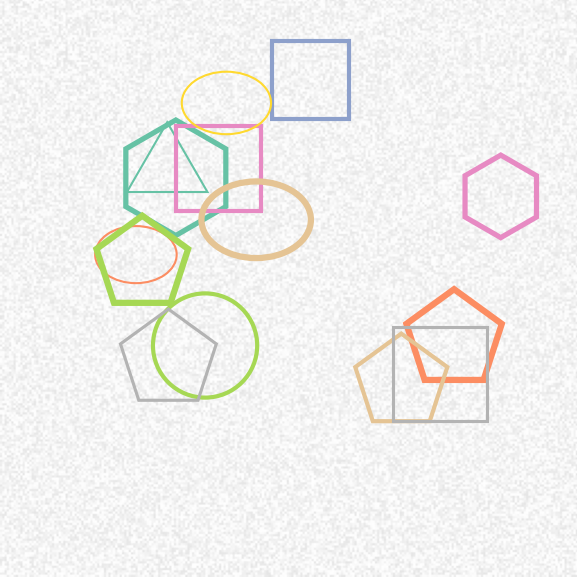[{"shape": "triangle", "thickness": 1, "radius": 0.4, "center": [0.289, 0.707]}, {"shape": "hexagon", "thickness": 2.5, "radius": 0.5, "center": [0.304, 0.691]}, {"shape": "oval", "thickness": 1, "radius": 0.35, "center": [0.235, 0.558]}, {"shape": "pentagon", "thickness": 3, "radius": 0.43, "center": [0.786, 0.412]}, {"shape": "square", "thickness": 2, "radius": 0.33, "center": [0.538, 0.861]}, {"shape": "hexagon", "thickness": 2.5, "radius": 0.36, "center": [0.867, 0.659]}, {"shape": "square", "thickness": 2, "radius": 0.37, "center": [0.378, 0.707]}, {"shape": "circle", "thickness": 2, "radius": 0.45, "center": [0.355, 0.401]}, {"shape": "pentagon", "thickness": 3, "radius": 0.42, "center": [0.246, 0.542]}, {"shape": "oval", "thickness": 1, "radius": 0.39, "center": [0.392, 0.821]}, {"shape": "oval", "thickness": 3, "radius": 0.47, "center": [0.444, 0.619]}, {"shape": "pentagon", "thickness": 2, "radius": 0.42, "center": [0.695, 0.338]}, {"shape": "square", "thickness": 1.5, "radius": 0.4, "center": [0.762, 0.352]}, {"shape": "pentagon", "thickness": 1.5, "radius": 0.44, "center": [0.292, 0.377]}]